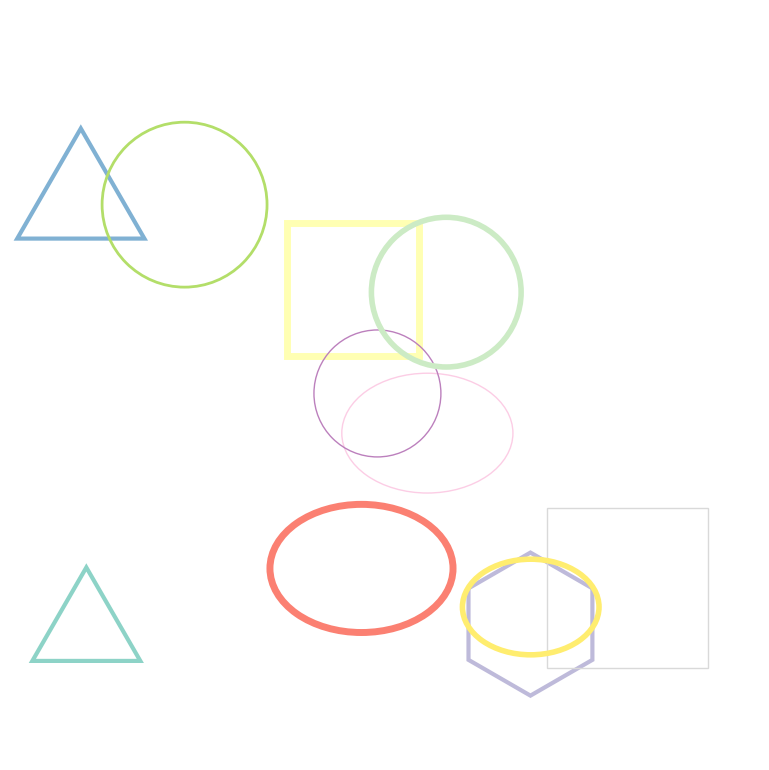[{"shape": "triangle", "thickness": 1.5, "radius": 0.4, "center": [0.112, 0.182]}, {"shape": "square", "thickness": 2.5, "radius": 0.43, "center": [0.459, 0.624]}, {"shape": "hexagon", "thickness": 1.5, "radius": 0.46, "center": [0.689, 0.189]}, {"shape": "oval", "thickness": 2.5, "radius": 0.59, "center": [0.469, 0.262]}, {"shape": "triangle", "thickness": 1.5, "radius": 0.48, "center": [0.105, 0.738]}, {"shape": "circle", "thickness": 1, "radius": 0.54, "center": [0.24, 0.734]}, {"shape": "oval", "thickness": 0.5, "radius": 0.56, "center": [0.555, 0.438]}, {"shape": "square", "thickness": 0.5, "radius": 0.52, "center": [0.814, 0.236]}, {"shape": "circle", "thickness": 0.5, "radius": 0.41, "center": [0.49, 0.489]}, {"shape": "circle", "thickness": 2, "radius": 0.49, "center": [0.58, 0.621]}, {"shape": "oval", "thickness": 2, "radius": 0.44, "center": [0.689, 0.212]}]